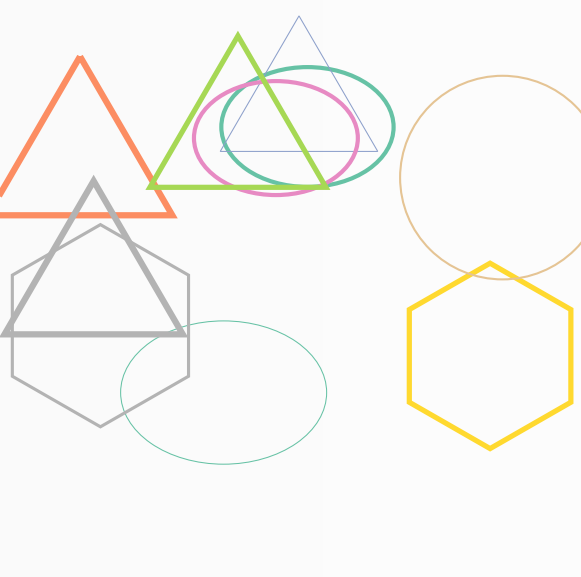[{"shape": "oval", "thickness": 2, "radius": 0.74, "center": [0.529, 0.779]}, {"shape": "oval", "thickness": 0.5, "radius": 0.89, "center": [0.385, 0.319]}, {"shape": "triangle", "thickness": 3, "radius": 0.92, "center": [0.138, 0.718]}, {"shape": "triangle", "thickness": 0.5, "radius": 0.78, "center": [0.514, 0.815]}, {"shape": "oval", "thickness": 2, "radius": 0.7, "center": [0.475, 0.76]}, {"shape": "triangle", "thickness": 2.5, "radius": 0.87, "center": [0.409, 0.762]}, {"shape": "hexagon", "thickness": 2.5, "radius": 0.8, "center": [0.843, 0.383]}, {"shape": "circle", "thickness": 1, "radius": 0.88, "center": [0.865, 0.692]}, {"shape": "triangle", "thickness": 3, "radius": 0.89, "center": [0.161, 0.509]}, {"shape": "hexagon", "thickness": 1.5, "radius": 0.88, "center": [0.173, 0.435]}]